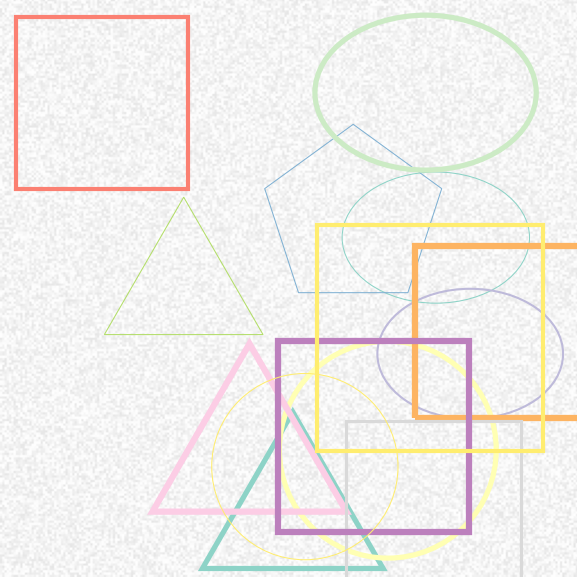[{"shape": "oval", "thickness": 0.5, "radius": 0.81, "center": [0.755, 0.588]}, {"shape": "triangle", "thickness": 2.5, "radius": 0.9, "center": [0.507, 0.105]}, {"shape": "circle", "thickness": 2.5, "radius": 0.94, "center": [0.672, 0.22]}, {"shape": "oval", "thickness": 1, "radius": 0.8, "center": [0.814, 0.387]}, {"shape": "square", "thickness": 2, "radius": 0.74, "center": [0.176, 0.821]}, {"shape": "pentagon", "thickness": 0.5, "radius": 0.81, "center": [0.612, 0.623]}, {"shape": "square", "thickness": 3, "radius": 0.75, "center": [0.868, 0.424]}, {"shape": "triangle", "thickness": 0.5, "radius": 0.79, "center": [0.318, 0.499]}, {"shape": "triangle", "thickness": 3, "radius": 0.97, "center": [0.432, 0.21]}, {"shape": "square", "thickness": 1.5, "radius": 0.76, "center": [0.751, 0.119]}, {"shape": "square", "thickness": 3, "radius": 0.82, "center": [0.647, 0.243]}, {"shape": "oval", "thickness": 2.5, "radius": 0.96, "center": [0.737, 0.839]}, {"shape": "circle", "thickness": 0.5, "radius": 0.81, "center": [0.528, 0.191]}, {"shape": "square", "thickness": 2, "radius": 0.98, "center": [0.745, 0.414]}]